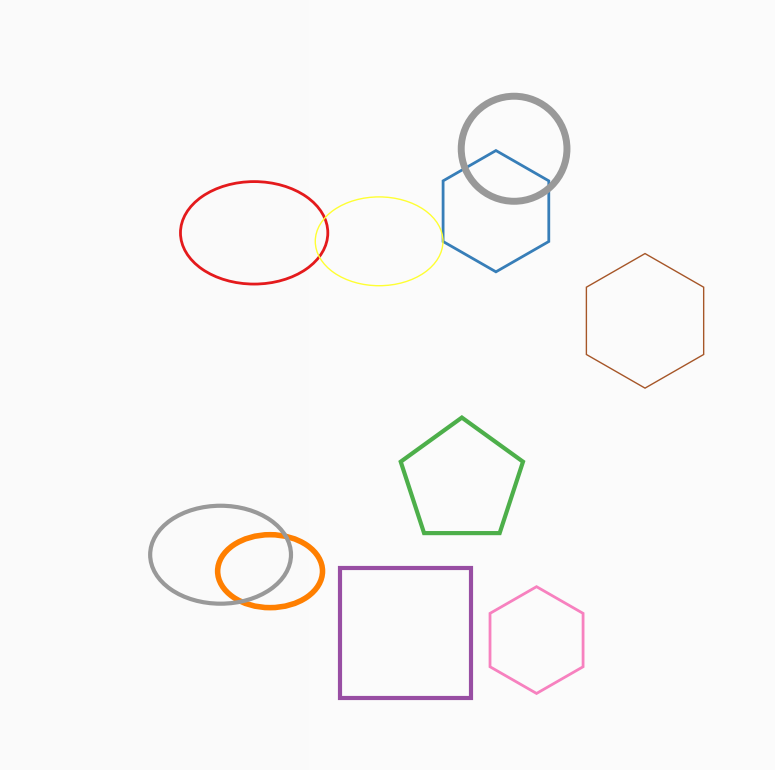[{"shape": "oval", "thickness": 1, "radius": 0.48, "center": [0.328, 0.698]}, {"shape": "hexagon", "thickness": 1, "radius": 0.39, "center": [0.64, 0.726]}, {"shape": "pentagon", "thickness": 1.5, "radius": 0.41, "center": [0.596, 0.375]}, {"shape": "square", "thickness": 1.5, "radius": 0.42, "center": [0.523, 0.178]}, {"shape": "oval", "thickness": 2, "radius": 0.34, "center": [0.348, 0.258]}, {"shape": "oval", "thickness": 0.5, "radius": 0.41, "center": [0.489, 0.687]}, {"shape": "hexagon", "thickness": 0.5, "radius": 0.44, "center": [0.832, 0.583]}, {"shape": "hexagon", "thickness": 1, "radius": 0.35, "center": [0.692, 0.169]}, {"shape": "circle", "thickness": 2.5, "radius": 0.34, "center": [0.663, 0.807]}, {"shape": "oval", "thickness": 1.5, "radius": 0.45, "center": [0.285, 0.28]}]